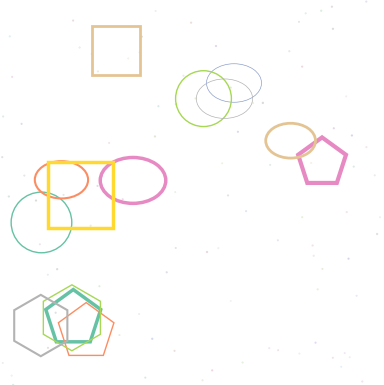[{"shape": "pentagon", "thickness": 2.5, "radius": 0.38, "center": [0.19, 0.173]}, {"shape": "circle", "thickness": 1, "radius": 0.39, "center": [0.108, 0.422]}, {"shape": "oval", "thickness": 1.5, "radius": 0.35, "center": [0.16, 0.533]}, {"shape": "pentagon", "thickness": 1, "radius": 0.38, "center": [0.224, 0.138]}, {"shape": "oval", "thickness": 0.5, "radius": 0.36, "center": [0.608, 0.784]}, {"shape": "pentagon", "thickness": 3, "radius": 0.33, "center": [0.837, 0.578]}, {"shape": "oval", "thickness": 2.5, "radius": 0.43, "center": [0.345, 0.531]}, {"shape": "circle", "thickness": 1, "radius": 0.36, "center": [0.529, 0.744]}, {"shape": "hexagon", "thickness": 1, "radius": 0.43, "center": [0.187, 0.175]}, {"shape": "square", "thickness": 2.5, "radius": 0.43, "center": [0.209, 0.493]}, {"shape": "oval", "thickness": 2, "radius": 0.32, "center": [0.755, 0.635]}, {"shape": "square", "thickness": 2, "radius": 0.32, "center": [0.302, 0.869]}, {"shape": "oval", "thickness": 0.5, "radius": 0.37, "center": [0.583, 0.744]}, {"shape": "hexagon", "thickness": 1.5, "radius": 0.4, "center": [0.106, 0.154]}]